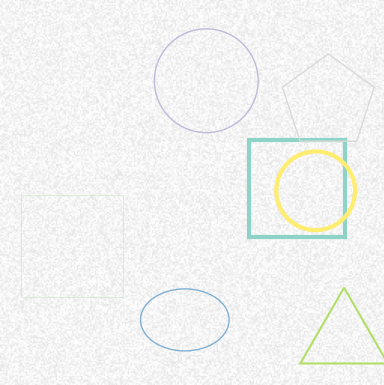[{"shape": "square", "thickness": 3, "radius": 0.63, "center": [0.772, 0.51]}, {"shape": "circle", "thickness": 1, "radius": 0.67, "center": [0.536, 0.79]}, {"shape": "oval", "thickness": 1, "radius": 0.58, "center": [0.48, 0.169]}, {"shape": "triangle", "thickness": 1.5, "radius": 0.66, "center": [0.894, 0.122]}, {"shape": "pentagon", "thickness": 1, "radius": 0.63, "center": [0.853, 0.735]}, {"shape": "square", "thickness": 0.5, "radius": 0.66, "center": [0.188, 0.361]}, {"shape": "circle", "thickness": 3, "radius": 0.51, "center": [0.82, 0.505]}]